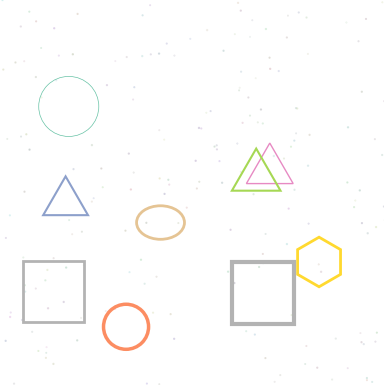[{"shape": "circle", "thickness": 0.5, "radius": 0.39, "center": [0.179, 0.724]}, {"shape": "circle", "thickness": 2.5, "radius": 0.29, "center": [0.327, 0.151]}, {"shape": "triangle", "thickness": 1.5, "radius": 0.34, "center": [0.17, 0.475]}, {"shape": "triangle", "thickness": 1, "radius": 0.35, "center": [0.701, 0.558]}, {"shape": "triangle", "thickness": 1.5, "radius": 0.36, "center": [0.665, 0.541]}, {"shape": "hexagon", "thickness": 2, "radius": 0.32, "center": [0.829, 0.32]}, {"shape": "oval", "thickness": 2, "radius": 0.31, "center": [0.417, 0.422]}, {"shape": "square", "thickness": 3, "radius": 0.4, "center": [0.684, 0.238]}, {"shape": "square", "thickness": 2, "radius": 0.39, "center": [0.138, 0.243]}]